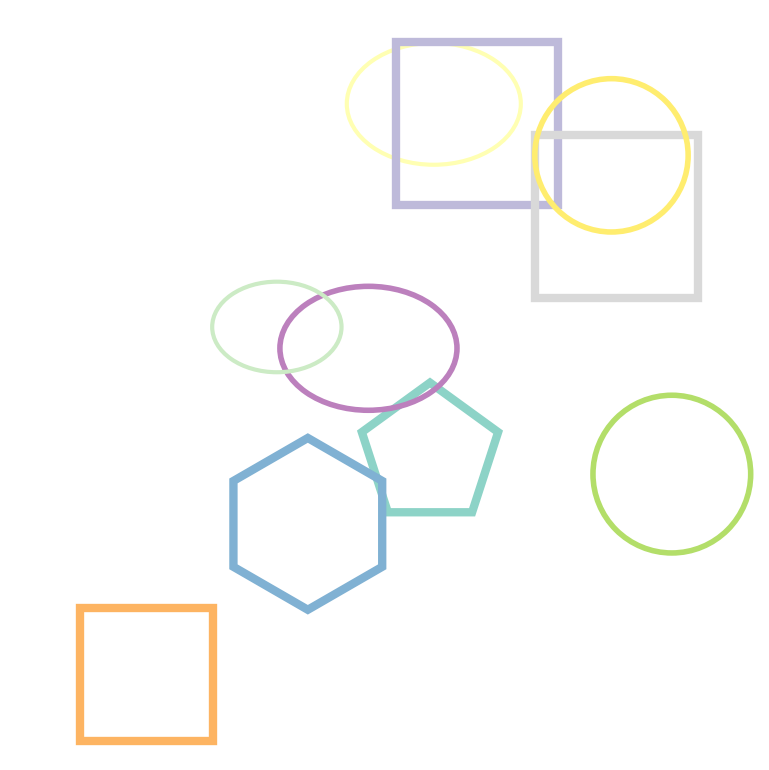[{"shape": "pentagon", "thickness": 3, "radius": 0.47, "center": [0.558, 0.41]}, {"shape": "oval", "thickness": 1.5, "radius": 0.57, "center": [0.563, 0.865]}, {"shape": "square", "thickness": 3, "radius": 0.53, "center": [0.62, 0.84]}, {"shape": "hexagon", "thickness": 3, "radius": 0.56, "center": [0.4, 0.32]}, {"shape": "square", "thickness": 3, "radius": 0.43, "center": [0.19, 0.124]}, {"shape": "circle", "thickness": 2, "radius": 0.51, "center": [0.873, 0.384]}, {"shape": "square", "thickness": 3, "radius": 0.53, "center": [0.801, 0.719]}, {"shape": "oval", "thickness": 2, "radius": 0.57, "center": [0.479, 0.548]}, {"shape": "oval", "thickness": 1.5, "radius": 0.42, "center": [0.36, 0.575]}, {"shape": "circle", "thickness": 2, "radius": 0.5, "center": [0.794, 0.798]}]